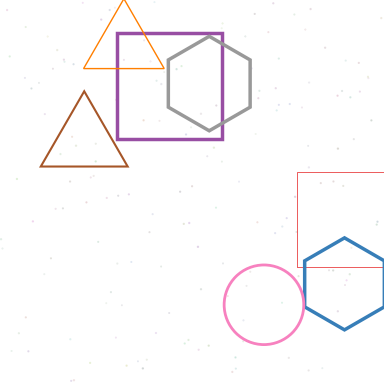[{"shape": "square", "thickness": 0.5, "radius": 0.62, "center": [0.895, 0.43]}, {"shape": "hexagon", "thickness": 2.5, "radius": 0.6, "center": [0.895, 0.263]}, {"shape": "square", "thickness": 2.5, "radius": 0.68, "center": [0.441, 0.777]}, {"shape": "triangle", "thickness": 1, "radius": 0.6, "center": [0.322, 0.882]}, {"shape": "triangle", "thickness": 1.5, "radius": 0.65, "center": [0.219, 0.633]}, {"shape": "circle", "thickness": 2, "radius": 0.52, "center": [0.686, 0.208]}, {"shape": "hexagon", "thickness": 2.5, "radius": 0.61, "center": [0.543, 0.783]}]